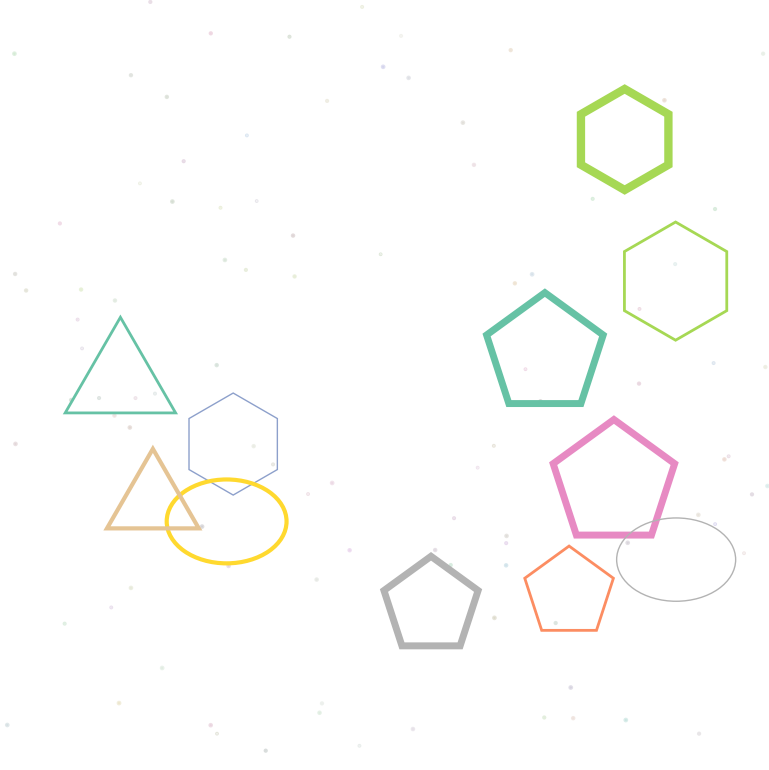[{"shape": "triangle", "thickness": 1, "radius": 0.41, "center": [0.156, 0.505]}, {"shape": "pentagon", "thickness": 2.5, "radius": 0.4, "center": [0.708, 0.54]}, {"shape": "pentagon", "thickness": 1, "radius": 0.3, "center": [0.739, 0.23]}, {"shape": "hexagon", "thickness": 0.5, "radius": 0.33, "center": [0.303, 0.423]}, {"shape": "pentagon", "thickness": 2.5, "radius": 0.41, "center": [0.797, 0.372]}, {"shape": "hexagon", "thickness": 1, "radius": 0.38, "center": [0.877, 0.635]}, {"shape": "hexagon", "thickness": 3, "radius": 0.33, "center": [0.811, 0.819]}, {"shape": "oval", "thickness": 1.5, "radius": 0.39, "center": [0.294, 0.323]}, {"shape": "triangle", "thickness": 1.5, "radius": 0.34, "center": [0.199, 0.348]}, {"shape": "oval", "thickness": 0.5, "radius": 0.39, "center": [0.878, 0.273]}, {"shape": "pentagon", "thickness": 2.5, "radius": 0.32, "center": [0.56, 0.213]}]